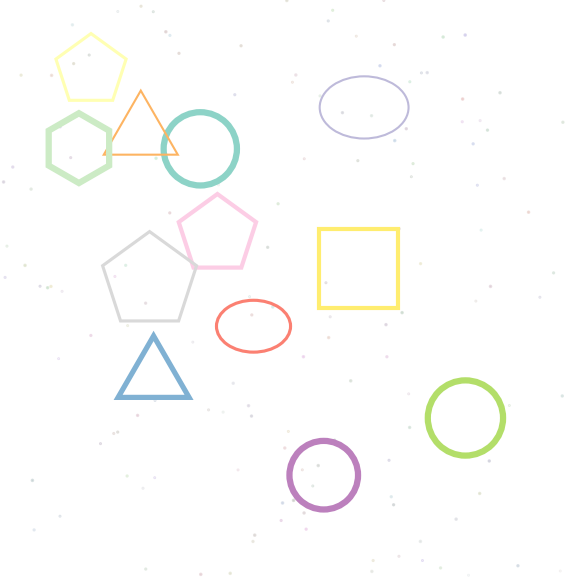[{"shape": "circle", "thickness": 3, "radius": 0.32, "center": [0.347, 0.741]}, {"shape": "pentagon", "thickness": 1.5, "radius": 0.32, "center": [0.158, 0.877]}, {"shape": "oval", "thickness": 1, "radius": 0.38, "center": [0.631, 0.813]}, {"shape": "oval", "thickness": 1.5, "radius": 0.32, "center": [0.439, 0.434]}, {"shape": "triangle", "thickness": 2.5, "radius": 0.35, "center": [0.266, 0.346]}, {"shape": "triangle", "thickness": 1, "radius": 0.37, "center": [0.244, 0.768]}, {"shape": "circle", "thickness": 3, "radius": 0.33, "center": [0.806, 0.275]}, {"shape": "pentagon", "thickness": 2, "radius": 0.35, "center": [0.376, 0.593]}, {"shape": "pentagon", "thickness": 1.5, "radius": 0.43, "center": [0.259, 0.513]}, {"shape": "circle", "thickness": 3, "radius": 0.3, "center": [0.561, 0.176]}, {"shape": "hexagon", "thickness": 3, "radius": 0.3, "center": [0.137, 0.743]}, {"shape": "square", "thickness": 2, "radius": 0.34, "center": [0.621, 0.534]}]